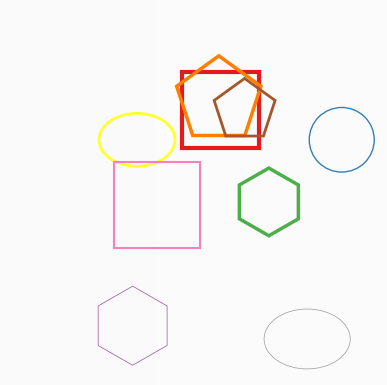[{"shape": "square", "thickness": 3, "radius": 0.49, "center": [0.569, 0.714]}, {"shape": "circle", "thickness": 1, "radius": 0.42, "center": [0.882, 0.637]}, {"shape": "hexagon", "thickness": 2.5, "radius": 0.44, "center": [0.694, 0.476]}, {"shape": "hexagon", "thickness": 0.5, "radius": 0.51, "center": [0.342, 0.154]}, {"shape": "pentagon", "thickness": 2.5, "radius": 0.57, "center": [0.565, 0.741]}, {"shape": "oval", "thickness": 2, "radius": 0.49, "center": [0.353, 0.637]}, {"shape": "pentagon", "thickness": 2, "radius": 0.41, "center": [0.631, 0.714]}, {"shape": "square", "thickness": 1.5, "radius": 0.56, "center": [0.405, 0.467]}, {"shape": "oval", "thickness": 0.5, "radius": 0.56, "center": [0.793, 0.12]}]